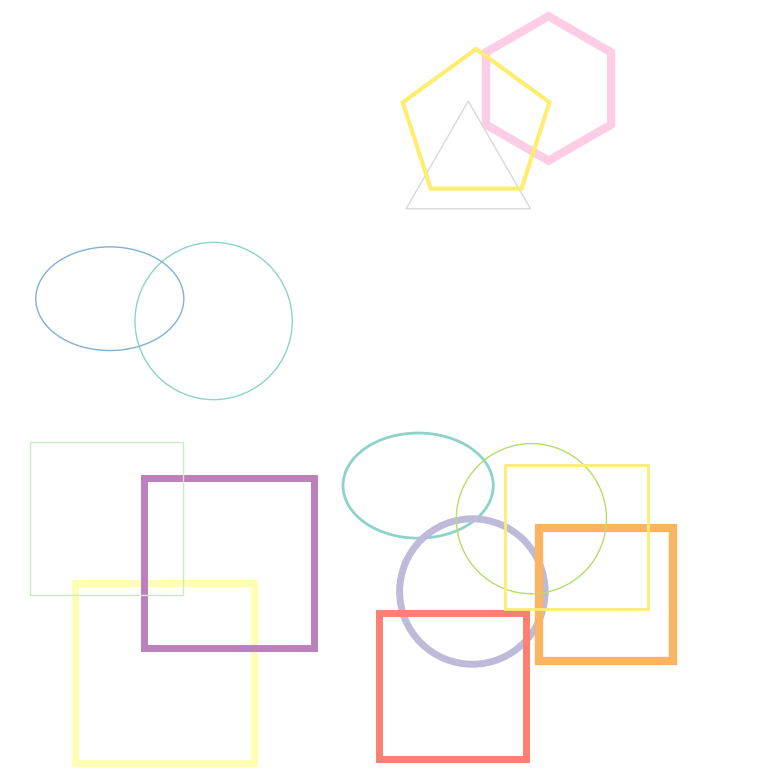[{"shape": "circle", "thickness": 0.5, "radius": 0.51, "center": [0.277, 0.583]}, {"shape": "oval", "thickness": 1, "radius": 0.49, "center": [0.543, 0.369]}, {"shape": "square", "thickness": 2.5, "radius": 0.58, "center": [0.213, 0.126]}, {"shape": "circle", "thickness": 2.5, "radius": 0.47, "center": [0.613, 0.232]}, {"shape": "square", "thickness": 2.5, "radius": 0.48, "center": [0.587, 0.109]}, {"shape": "oval", "thickness": 0.5, "radius": 0.48, "center": [0.143, 0.612]}, {"shape": "square", "thickness": 3, "radius": 0.43, "center": [0.787, 0.228]}, {"shape": "circle", "thickness": 0.5, "radius": 0.49, "center": [0.69, 0.326]}, {"shape": "hexagon", "thickness": 3, "radius": 0.47, "center": [0.712, 0.885]}, {"shape": "triangle", "thickness": 0.5, "radius": 0.47, "center": [0.608, 0.775]}, {"shape": "square", "thickness": 2.5, "radius": 0.55, "center": [0.297, 0.269]}, {"shape": "square", "thickness": 0.5, "radius": 0.5, "center": [0.138, 0.327]}, {"shape": "square", "thickness": 1, "radius": 0.47, "center": [0.749, 0.303]}, {"shape": "pentagon", "thickness": 1.5, "radius": 0.5, "center": [0.618, 0.836]}]